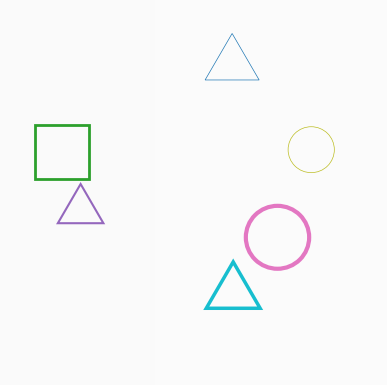[{"shape": "triangle", "thickness": 0.5, "radius": 0.4, "center": [0.599, 0.833]}, {"shape": "square", "thickness": 2, "radius": 0.35, "center": [0.159, 0.605]}, {"shape": "triangle", "thickness": 1.5, "radius": 0.34, "center": [0.208, 0.454]}, {"shape": "circle", "thickness": 3, "radius": 0.41, "center": [0.716, 0.384]}, {"shape": "circle", "thickness": 0.5, "radius": 0.3, "center": [0.803, 0.611]}, {"shape": "triangle", "thickness": 2.5, "radius": 0.4, "center": [0.602, 0.239]}]